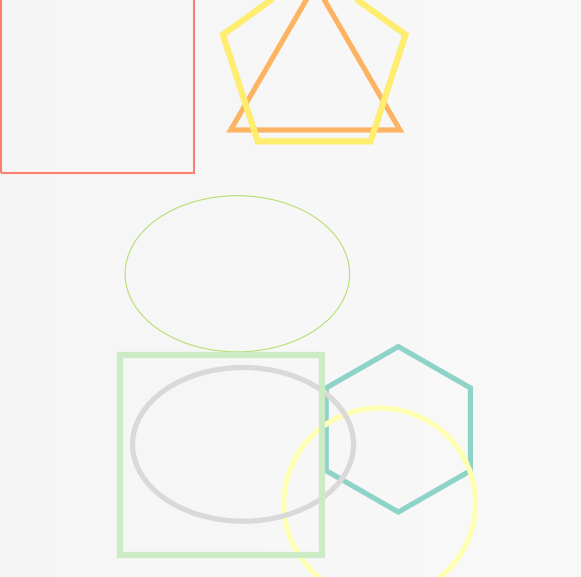[{"shape": "hexagon", "thickness": 2.5, "radius": 0.72, "center": [0.685, 0.256]}, {"shape": "circle", "thickness": 2.5, "radius": 0.83, "center": [0.653, 0.128]}, {"shape": "square", "thickness": 1, "radius": 0.83, "center": [0.168, 0.866]}, {"shape": "triangle", "thickness": 2.5, "radius": 0.84, "center": [0.542, 0.858]}, {"shape": "oval", "thickness": 0.5, "radius": 0.97, "center": [0.408, 0.525]}, {"shape": "oval", "thickness": 2.5, "radius": 0.95, "center": [0.418, 0.23]}, {"shape": "square", "thickness": 3, "radius": 0.87, "center": [0.38, 0.211]}, {"shape": "pentagon", "thickness": 3, "radius": 0.83, "center": [0.541, 0.888]}]